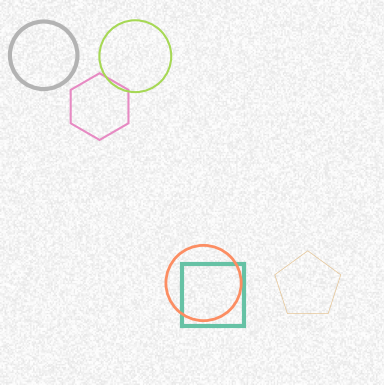[{"shape": "square", "thickness": 3, "radius": 0.4, "center": [0.554, 0.234]}, {"shape": "circle", "thickness": 2, "radius": 0.49, "center": [0.529, 0.265]}, {"shape": "hexagon", "thickness": 1.5, "radius": 0.43, "center": [0.259, 0.723]}, {"shape": "circle", "thickness": 1.5, "radius": 0.47, "center": [0.351, 0.854]}, {"shape": "pentagon", "thickness": 0.5, "radius": 0.45, "center": [0.799, 0.258]}, {"shape": "circle", "thickness": 3, "radius": 0.44, "center": [0.113, 0.856]}]